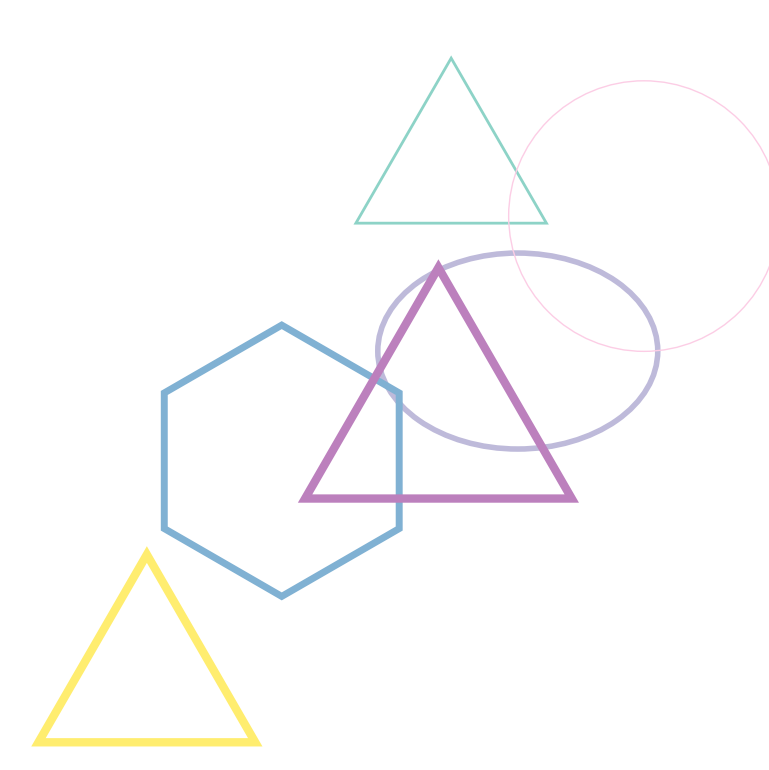[{"shape": "triangle", "thickness": 1, "radius": 0.71, "center": [0.586, 0.782]}, {"shape": "oval", "thickness": 2, "radius": 0.91, "center": [0.672, 0.544]}, {"shape": "hexagon", "thickness": 2.5, "radius": 0.88, "center": [0.366, 0.402]}, {"shape": "circle", "thickness": 0.5, "radius": 0.88, "center": [0.836, 0.719]}, {"shape": "triangle", "thickness": 3, "radius": 1.0, "center": [0.569, 0.453]}, {"shape": "triangle", "thickness": 3, "radius": 0.81, "center": [0.191, 0.117]}]